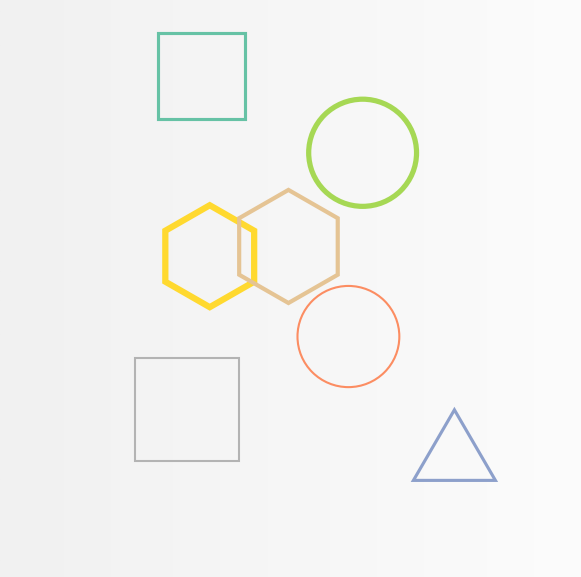[{"shape": "square", "thickness": 1.5, "radius": 0.37, "center": [0.347, 0.868]}, {"shape": "circle", "thickness": 1, "radius": 0.44, "center": [0.599, 0.416]}, {"shape": "triangle", "thickness": 1.5, "radius": 0.41, "center": [0.782, 0.208]}, {"shape": "circle", "thickness": 2.5, "radius": 0.46, "center": [0.624, 0.735]}, {"shape": "hexagon", "thickness": 3, "radius": 0.44, "center": [0.361, 0.555]}, {"shape": "hexagon", "thickness": 2, "radius": 0.49, "center": [0.496, 0.572]}, {"shape": "square", "thickness": 1, "radius": 0.45, "center": [0.322, 0.29]}]